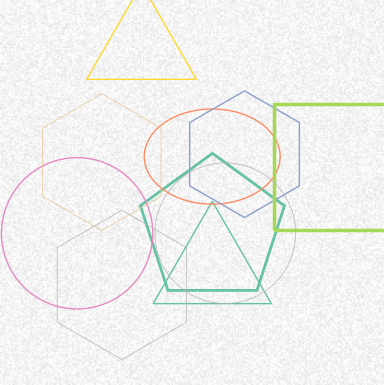[{"shape": "triangle", "thickness": 1, "radius": 0.89, "center": [0.551, 0.3]}, {"shape": "pentagon", "thickness": 2, "radius": 0.98, "center": [0.552, 0.405]}, {"shape": "oval", "thickness": 1, "radius": 0.88, "center": [0.551, 0.593]}, {"shape": "hexagon", "thickness": 1, "radius": 0.82, "center": [0.635, 0.599]}, {"shape": "circle", "thickness": 1, "radius": 0.98, "center": [0.2, 0.394]}, {"shape": "square", "thickness": 2.5, "radius": 0.82, "center": [0.876, 0.567]}, {"shape": "triangle", "thickness": 1, "radius": 0.82, "center": [0.368, 0.876]}, {"shape": "hexagon", "thickness": 0.5, "radius": 0.89, "center": [0.265, 0.579]}, {"shape": "circle", "thickness": 0.5, "radius": 0.91, "center": [0.585, 0.394]}, {"shape": "hexagon", "thickness": 0.5, "radius": 0.97, "center": [0.316, 0.26]}]